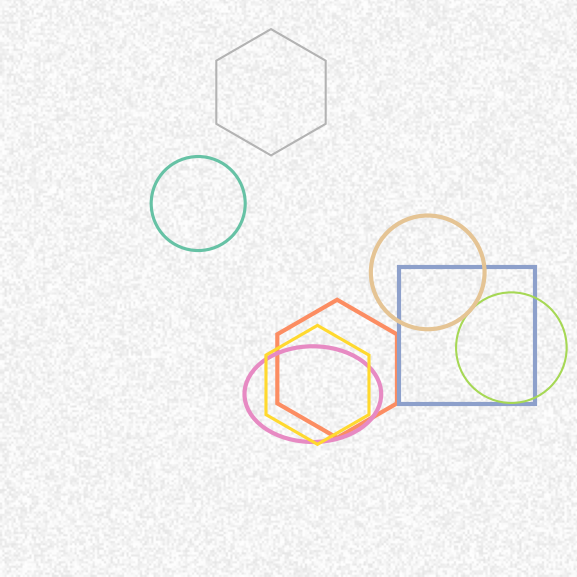[{"shape": "circle", "thickness": 1.5, "radius": 0.41, "center": [0.343, 0.647]}, {"shape": "hexagon", "thickness": 2, "radius": 0.6, "center": [0.584, 0.36]}, {"shape": "square", "thickness": 2, "radius": 0.59, "center": [0.809, 0.418]}, {"shape": "oval", "thickness": 2, "radius": 0.59, "center": [0.542, 0.317]}, {"shape": "circle", "thickness": 1, "radius": 0.48, "center": [0.885, 0.397]}, {"shape": "hexagon", "thickness": 1.5, "radius": 0.51, "center": [0.55, 0.333]}, {"shape": "circle", "thickness": 2, "radius": 0.49, "center": [0.741, 0.527]}, {"shape": "hexagon", "thickness": 1, "radius": 0.55, "center": [0.469, 0.839]}]